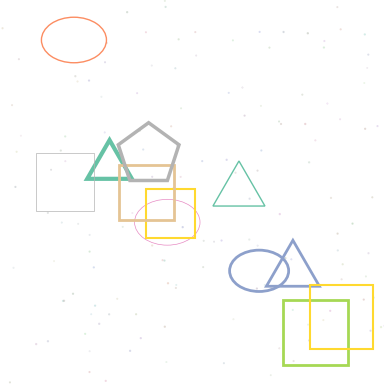[{"shape": "triangle", "thickness": 3, "radius": 0.34, "center": [0.285, 0.569]}, {"shape": "triangle", "thickness": 1, "radius": 0.39, "center": [0.621, 0.504]}, {"shape": "oval", "thickness": 1, "radius": 0.42, "center": [0.192, 0.896]}, {"shape": "oval", "thickness": 2, "radius": 0.38, "center": [0.673, 0.297]}, {"shape": "triangle", "thickness": 2, "radius": 0.4, "center": [0.761, 0.296]}, {"shape": "oval", "thickness": 0.5, "radius": 0.43, "center": [0.435, 0.423]}, {"shape": "square", "thickness": 2, "radius": 0.42, "center": [0.819, 0.136]}, {"shape": "square", "thickness": 1.5, "radius": 0.32, "center": [0.443, 0.446]}, {"shape": "square", "thickness": 1.5, "radius": 0.41, "center": [0.887, 0.176]}, {"shape": "square", "thickness": 2, "radius": 0.36, "center": [0.38, 0.5]}, {"shape": "square", "thickness": 0.5, "radius": 0.38, "center": [0.168, 0.528]}, {"shape": "pentagon", "thickness": 2.5, "radius": 0.41, "center": [0.386, 0.598]}]